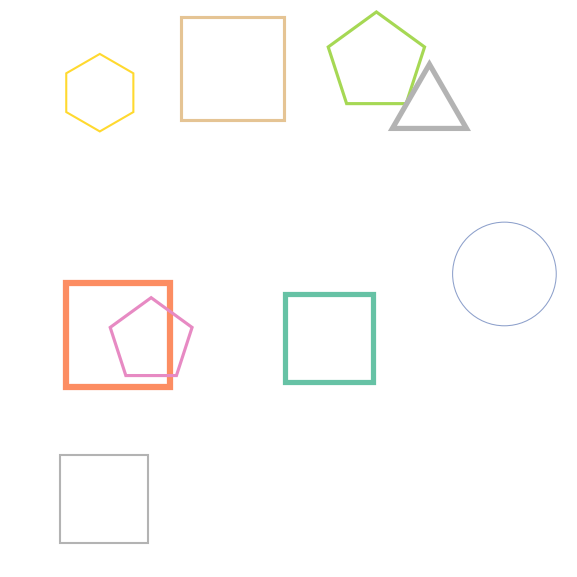[{"shape": "square", "thickness": 2.5, "radius": 0.38, "center": [0.57, 0.414]}, {"shape": "square", "thickness": 3, "radius": 0.45, "center": [0.204, 0.419]}, {"shape": "circle", "thickness": 0.5, "radius": 0.45, "center": [0.873, 0.525]}, {"shape": "pentagon", "thickness": 1.5, "radius": 0.37, "center": [0.262, 0.409]}, {"shape": "pentagon", "thickness": 1.5, "radius": 0.44, "center": [0.652, 0.891]}, {"shape": "hexagon", "thickness": 1, "radius": 0.34, "center": [0.173, 0.839]}, {"shape": "square", "thickness": 1.5, "radius": 0.45, "center": [0.402, 0.88]}, {"shape": "square", "thickness": 1, "radius": 0.38, "center": [0.18, 0.136]}, {"shape": "triangle", "thickness": 2.5, "radius": 0.37, "center": [0.744, 0.814]}]